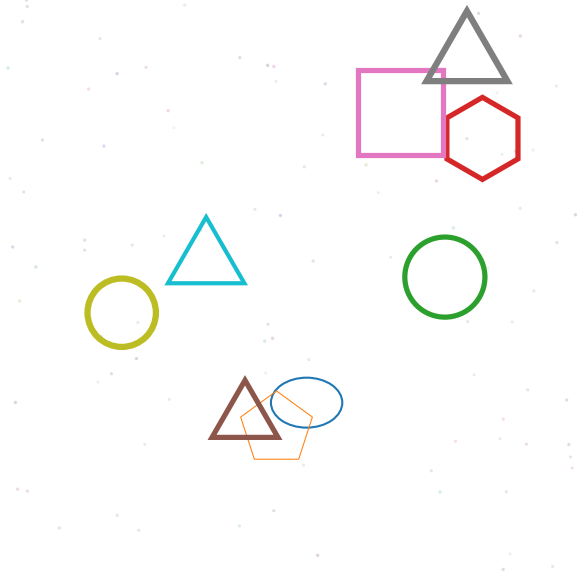[{"shape": "oval", "thickness": 1, "radius": 0.31, "center": [0.531, 0.302]}, {"shape": "pentagon", "thickness": 0.5, "radius": 0.33, "center": [0.479, 0.257]}, {"shape": "circle", "thickness": 2.5, "radius": 0.35, "center": [0.77, 0.519]}, {"shape": "hexagon", "thickness": 2.5, "radius": 0.36, "center": [0.835, 0.759]}, {"shape": "triangle", "thickness": 2.5, "radius": 0.33, "center": [0.424, 0.275]}, {"shape": "square", "thickness": 2.5, "radius": 0.37, "center": [0.694, 0.804]}, {"shape": "triangle", "thickness": 3, "radius": 0.4, "center": [0.809, 0.899]}, {"shape": "circle", "thickness": 3, "radius": 0.3, "center": [0.211, 0.458]}, {"shape": "triangle", "thickness": 2, "radius": 0.38, "center": [0.357, 0.547]}]